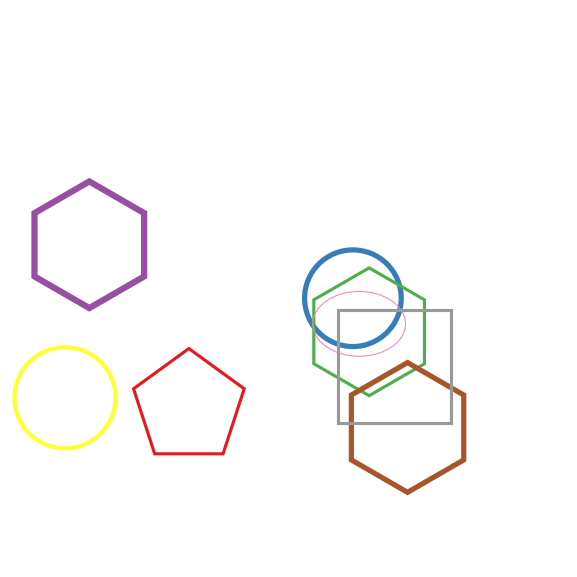[{"shape": "pentagon", "thickness": 1.5, "radius": 0.5, "center": [0.327, 0.295]}, {"shape": "circle", "thickness": 2.5, "radius": 0.42, "center": [0.611, 0.483]}, {"shape": "hexagon", "thickness": 1.5, "radius": 0.55, "center": [0.639, 0.425]}, {"shape": "hexagon", "thickness": 3, "radius": 0.55, "center": [0.155, 0.575]}, {"shape": "circle", "thickness": 2, "radius": 0.44, "center": [0.113, 0.31]}, {"shape": "hexagon", "thickness": 2.5, "radius": 0.56, "center": [0.706, 0.259]}, {"shape": "oval", "thickness": 0.5, "radius": 0.4, "center": [0.622, 0.438]}, {"shape": "square", "thickness": 1.5, "radius": 0.49, "center": [0.683, 0.365]}]